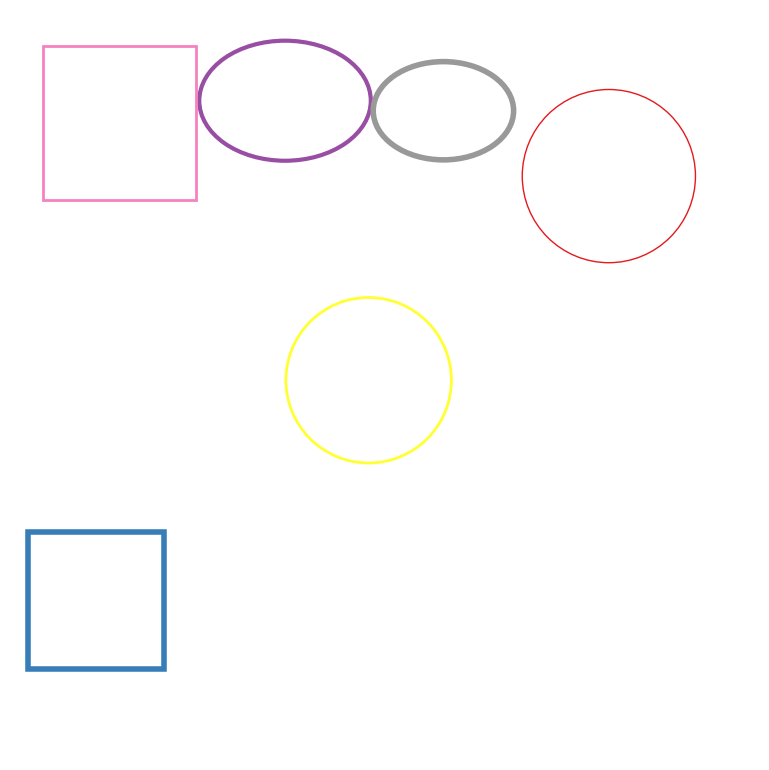[{"shape": "circle", "thickness": 0.5, "radius": 0.56, "center": [0.791, 0.771]}, {"shape": "square", "thickness": 2, "radius": 0.44, "center": [0.125, 0.22]}, {"shape": "oval", "thickness": 1.5, "radius": 0.56, "center": [0.37, 0.869]}, {"shape": "circle", "thickness": 1, "radius": 0.54, "center": [0.479, 0.506]}, {"shape": "square", "thickness": 1, "radius": 0.5, "center": [0.156, 0.84]}, {"shape": "oval", "thickness": 2, "radius": 0.46, "center": [0.576, 0.856]}]